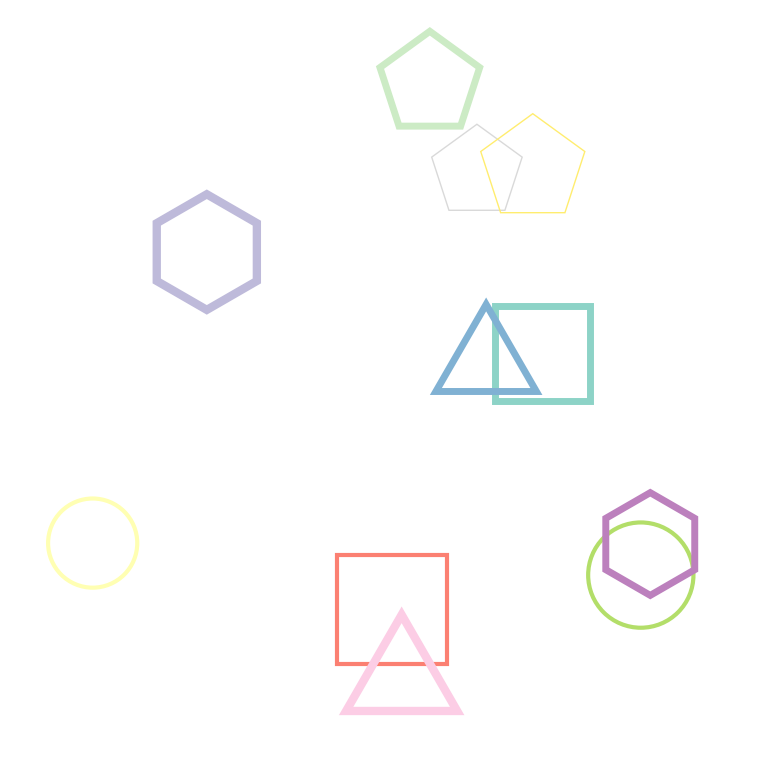[{"shape": "square", "thickness": 2.5, "radius": 0.31, "center": [0.705, 0.541]}, {"shape": "circle", "thickness": 1.5, "radius": 0.29, "center": [0.12, 0.295]}, {"shape": "hexagon", "thickness": 3, "radius": 0.38, "center": [0.269, 0.673]}, {"shape": "square", "thickness": 1.5, "radius": 0.35, "center": [0.509, 0.209]}, {"shape": "triangle", "thickness": 2.5, "radius": 0.38, "center": [0.631, 0.529]}, {"shape": "circle", "thickness": 1.5, "radius": 0.34, "center": [0.832, 0.253]}, {"shape": "triangle", "thickness": 3, "radius": 0.42, "center": [0.522, 0.118]}, {"shape": "pentagon", "thickness": 0.5, "radius": 0.31, "center": [0.619, 0.777]}, {"shape": "hexagon", "thickness": 2.5, "radius": 0.33, "center": [0.845, 0.293]}, {"shape": "pentagon", "thickness": 2.5, "radius": 0.34, "center": [0.558, 0.891]}, {"shape": "pentagon", "thickness": 0.5, "radius": 0.36, "center": [0.692, 0.781]}]